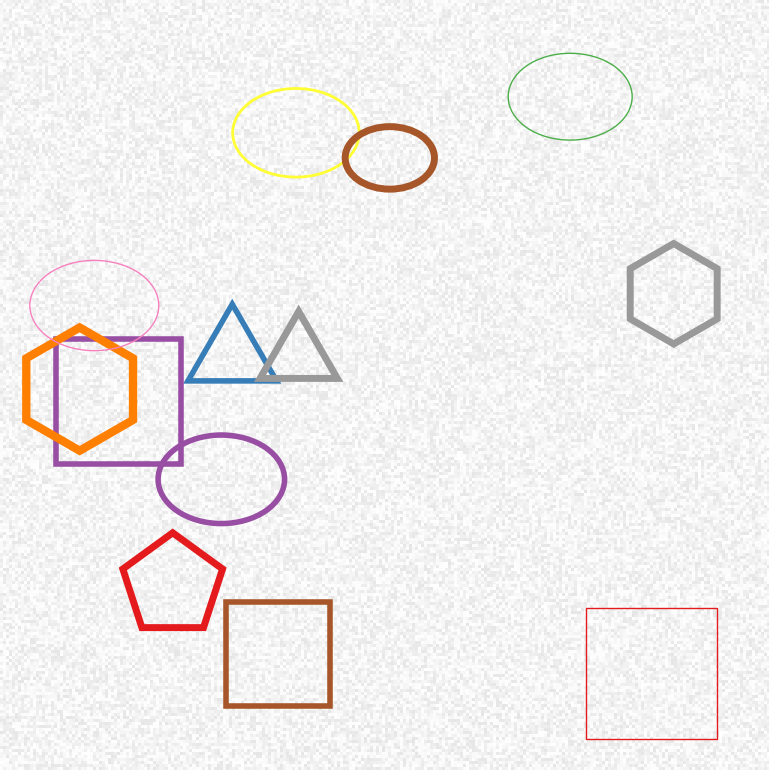[{"shape": "pentagon", "thickness": 2.5, "radius": 0.34, "center": [0.224, 0.24]}, {"shape": "square", "thickness": 0.5, "radius": 0.43, "center": [0.846, 0.125]}, {"shape": "triangle", "thickness": 2, "radius": 0.33, "center": [0.302, 0.539]}, {"shape": "oval", "thickness": 0.5, "radius": 0.4, "center": [0.74, 0.874]}, {"shape": "square", "thickness": 2, "radius": 0.41, "center": [0.153, 0.478]}, {"shape": "oval", "thickness": 2, "radius": 0.41, "center": [0.287, 0.378]}, {"shape": "hexagon", "thickness": 3, "radius": 0.4, "center": [0.103, 0.495]}, {"shape": "oval", "thickness": 1, "radius": 0.41, "center": [0.384, 0.828]}, {"shape": "oval", "thickness": 2.5, "radius": 0.29, "center": [0.506, 0.795]}, {"shape": "square", "thickness": 2, "radius": 0.34, "center": [0.361, 0.15]}, {"shape": "oval", "thickness": 0.5, "radius": 0.42, "center": [0.122, 0.603]}, {"shape": "hexagon", "thickness": 2.5, "radius": 0.33, "center": [0.875, 0.618]}, {"shape": "triangle", "thickness": 2.5, "radius": 0.29, "center": [0.388, 0.538]}]